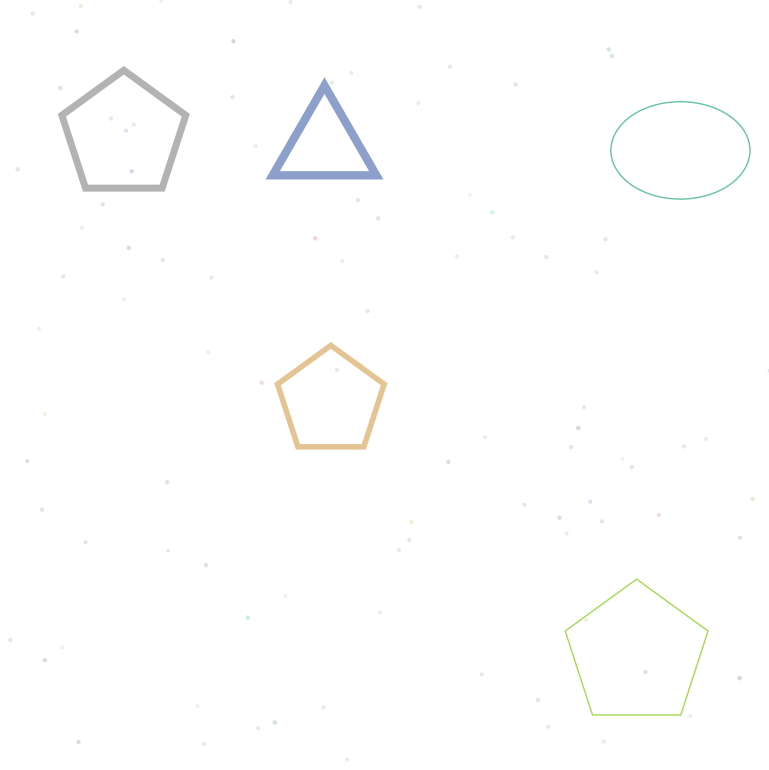[{"shape": "oval", "thickness": 0.5, "radius": 0.45, "center": [0.884, 0.805]}, {"shape": "triangle", "thickness": 3, "radius": 0.39, "center": [0.421, 0.811]}, {"shape": "pentagon", "thickness": 0.5, "radius": 0.49, "center": [0.827, 0.15]}, {"shape": "pentagon", "thickness": 2, "radius": 0.36, "center": [0.43, 0.479]}, {"shape": "pentagon", "thickness": 2.5, "radius": 0.42, "center": [0.161, 0.824]}]